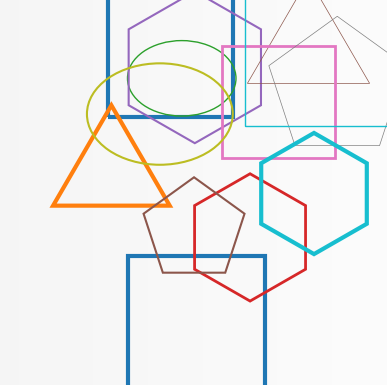[{"shape": "square", "thickness": 3, "radius": 0.88, "center": [0.507, 0.159]}, {"shape": "square", "thickness": 3, "radius": 0.81, "center": [0.441, 0.856]}, {"shape": "triangle", "thickness": 3, "radius": 0.87, "center": [0.287, 0.553]}, {"shape": "oval", "thickness": 1, "radius": 0.7, "center": [0.469, 0.797]}, {"shape": "hexagon", "thickness": 2, "radius": 0.83, "center": [0.645, 0.383]}, {"shape": "hexagon", "thickness": 1.5, "radius": 0.99, "center": [0.503, 0.825]}, {"shape": "triangle", "thickness": 0.5, "radius": 0.91, "center": [0.796, 0.874]}, {"shape": "pentagon", "thickness": 1.5, "radius": 0.68, "center": [0.501, 0.403]}, {"shape": "square", "thickness": 2, "radius": 0.72, "center": [0.719, 0.736]}, {"shape": "pentagon", "thickness": 0.5, "radius": 0.93, "center": [0.87, 0.772]}, {"shape": "oval", "thickness": 1.5, "radius": 0.94, "center": [0.413, 0.704]}, {"shape": "square", "thickness": 1, "radius": 0.95, "center": [0.823, 0.863]}, {"shape": "hexagon", "thickness": 3, "radius": 0.79, "center": [0.81, 0.497]}]